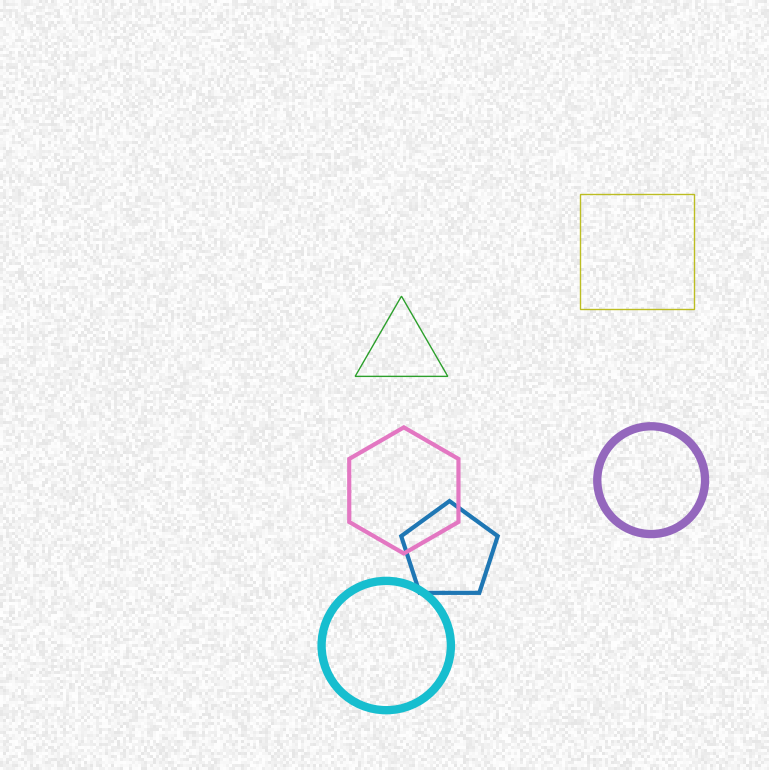[{"shape": "pentagon", "thickness": 1.5, "radius": 0.33, "center": [0.584, 0.283]}, {"shape": "triangle", "thickness": 0.5, "radius": 0.35, "center": [0.521, 0.546]}, {"shape": "circle", "thickness": 3, "radius": 0.35, "center": [0.846, 0.376]}, {"shape": "hexagon", "thickness": 1.5, "radius": 0.41, "center": [0.524, 0.363]}, {"shape": "square", "thickness": 0.5, "radius": 0.37, "center": [0.828, 0.674]}, {"shape": "circle", "thickness": 3, "radius": 0.42, "center": [0.502, 0.162]}]